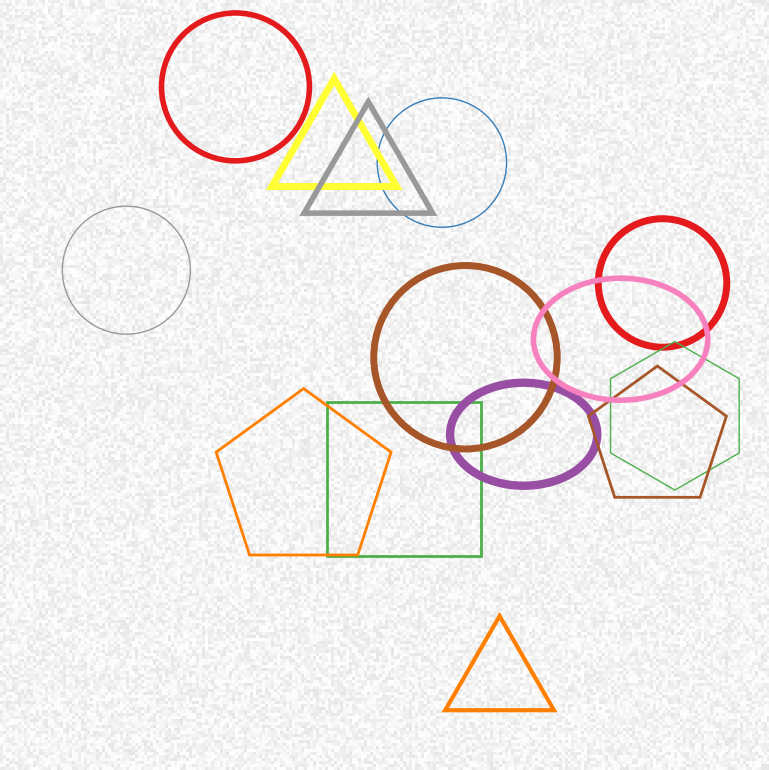[{"shape": "circle", "thickness": 2.5, "radius": 0.42, "center": [0.86, 0.633]}, {"shape": "circle", "thickness": 2, "radius": 0.48, "center": [0.306, 0.887]}, {"shape": "circle", "thickness": 0.5, "radius": 0.42, "center": [0.574, 0.789]}, {"shape": "square", "thickness": 1, "radius": 0.5, "center": [0.525, 0.378]}, {"shape": "hexagon", "thickness": 0.5, "radius": 0.48, "center": [0.876, 0.46]}, {"shape": "oval", "thickness": 3, "radius": 0.48, "center": [0.68, 0.436]}, {"shape": "triangle", "thickness": 1.5, "radius": 0.41, "center": [0.649, 0.118]}, {"shape": "pentagon", "thickness": 1, "radius": 0.6, "center": [0.394, 0.376]}, {"shape": "triangle", "thickness": 2.5, "radius": 0.47, "center": [0.434, 0.804]}, {"shape": "circle", "thickness": 2.5, "radius": 0.6, "center": [0.605, 0.536]}, {"shape": "pentagon", "thickness": 1, "radius": 0.47, "center": [0.854, 0.43]}, {"shape": "oval", "thickness": 2, "radius": 0.57, "center": [0.806, 0.559]}, {"shape": "circle", "thickness": 0.5, "radius": 0.42, "center": [0.164, 0.649]}, {"shape": "triangle", "thickness": 2, "radius": 0.48, "center": [0.478, 0.771]}]